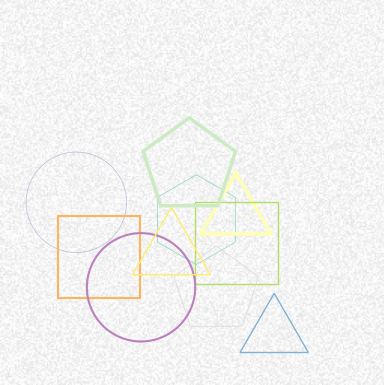[{"shape": "hexagon", "thickness": 0.5, "radius": 0.58, "center": [0.51, 0.429]}, {"shape": "triangle", "thickness": 2.5, "radius": 0.53, "center": [0.613, 0.445]}, {"shape": "circle", "thickness": 0.5, "radius": 0.65, "center": [0.198, 0.475]}, {"shape": "triangle", "thickness": 1, "radius": 0.51, "center": [0.712, 0.136]}, {"shape": "square", "thickness": 1.5, "radius": 0.53, "center": [0.257, 0.333]}, {"shape": "square", "thickness": 1, "radius": 0.54, "center": [0.615, 0.369]}, {"shape": "pentagon", "thickness": 0.5, "radius": 0.58, "center": [0.562, 0.246]}, {"shape": "circle", "thickness": 1.5, "radius": 0.7, "center": [0.366, 0.254]}, {"shape": "pentagon", "thickness": 2.5, "radius": 0.63, "center": [0.492, 0.568]}, {"shape": "triangle", "thickness": 1, "radius": 0.58, "center": [0.445, 0.345]}]